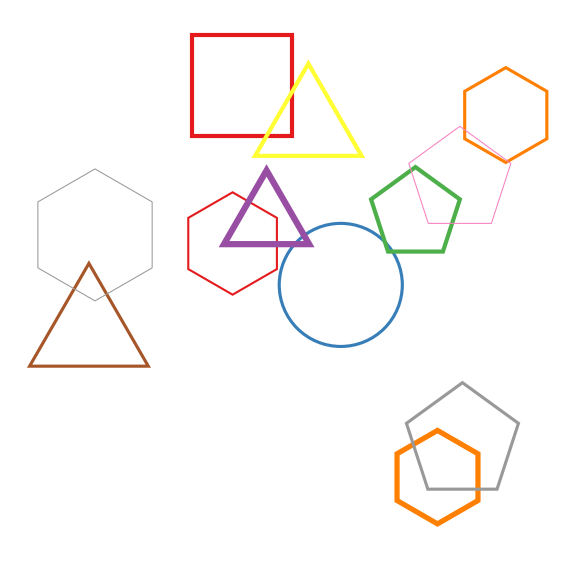[{"shape": "hexagon", "thickness": 1, "radius": 0.44, "center": [0.403, 0.577]}, {"shape": "square", "thickness": 2, "radius": 0.44, "center": [0.419, 0.851]}, {"shape": "circle", "thickness": 1.5, "radius": 0.53, "center": [0.59, 0.506]}, {"shape": "pentagon", "thickness": 2, "radius": 0.4, "center": [0.719, 0.629]}, {"shape": "triangle", "thickness": 3, "radius": 0.43, "center": [0.462, 0.619]}, {"shape": "hexagon", "thickness": 2.5, "radius": 0.4, "center": [0.758, 0.173]}, {"shape": "hexagon", "thickness": 1.5, "radius": 0.41, "center": [0.876, 0.8]}, {"shape": "triangle", "thickness": 2, "radius": 0.53, "center": [0.534, 0.782]}, {"shape": "triangle", "thickness": 1.5, "radius": 0.59, "center": [0.154, 0.424]}, {"shape": "pentagon", "thickness": 0.5, "radius": 0.46, "center": [0.796, 0.687]}, {"shape": "pentagon", "thickness": 1.5, "radius": 0.51, "center": [0.801, 0.235]}, {"shape": "hexagon", "thickness": 0.5, "radius": 0.57, "center": [0.165, 0.592]}]